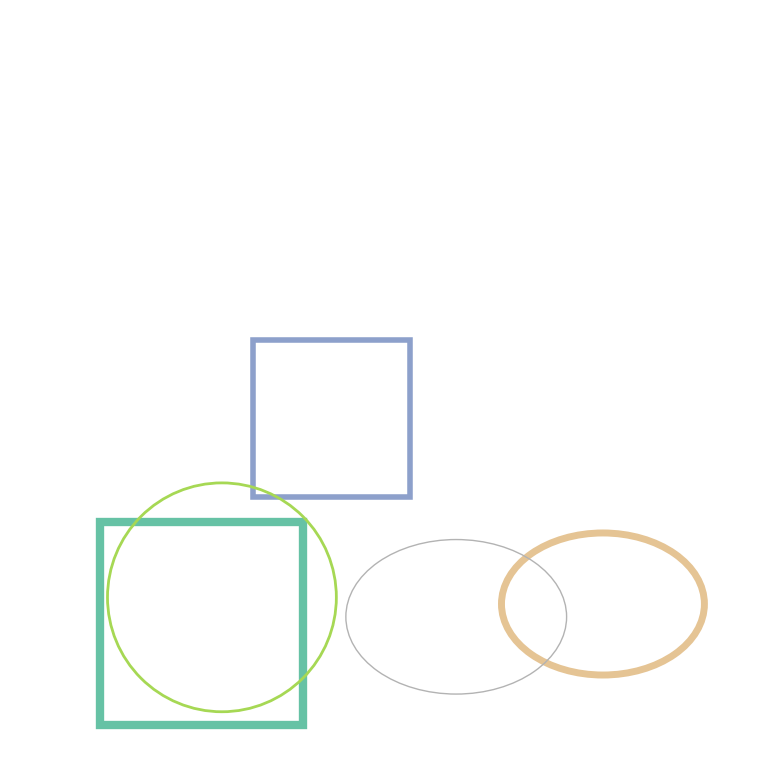[{"shape": "square", "thickness": 3, "radius": 0.66, "center": [0.262, 0.19]}, {"shape": "square", "thickness": 2, "radius": 0.51, "center": [0.43, 0.457]}, {"shape": "circle", "thickness": 1, "radius": 0.74, "center": [0.288, 0.224]}, {"shape": "oval", "thickness": 2.5, "radius": 0.66, "center": [0.783, 0.216]}, {"shape": "oval", "thickness": 0.5, "radius": 0.72, "center": [0.593, 0.199]}]